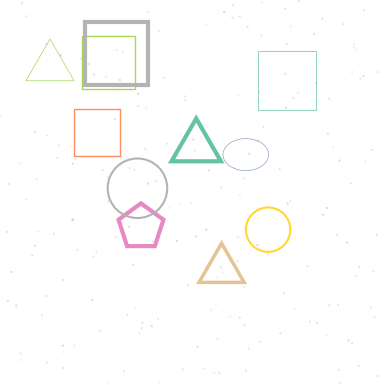[{"shape": "triangle", "thickness": 3, "radius": 0.37, "center": [0.51, 0.618]}, {"shape": "square", "thickness": 0.5, "radius": 0.38, "center": [0.745, 0.792]}, {"shape": "square", "thickness": 1, "radius": 0.3, "center": [0.252, 0.656]}, {"shape": "oval", "thickness": 0.5, "radius": 0.3, "center": [0.638, 0.598]}, {"shape": "pentagon", "thickness": 3, "radius": 0.31, "center": [0.366, 0.41]}, {"shape": "triangle", "thickness": 0.5, "radius": 0.36, "center": [0.13, 0.826]}, {"shape": "square", "thickness": 1, "radius": 0.34, "center": [0.283, 0.837]}, {"shape": "circle", "thickness": 1.5, "radius": 0.29, "center": [0.696, 0.404]}, {"shape": "triangle", "thickness": 2.5, "radius": 0.34, "center": [0.576, 0.3]}, {"shape": "circle", "thickness": 1.5, "radius": 0.39, "center": [0.357, 0.511]}, {"shape": "square", "thickness": 3, "radius": 0.41, "center": [0.302, 0.861]}]